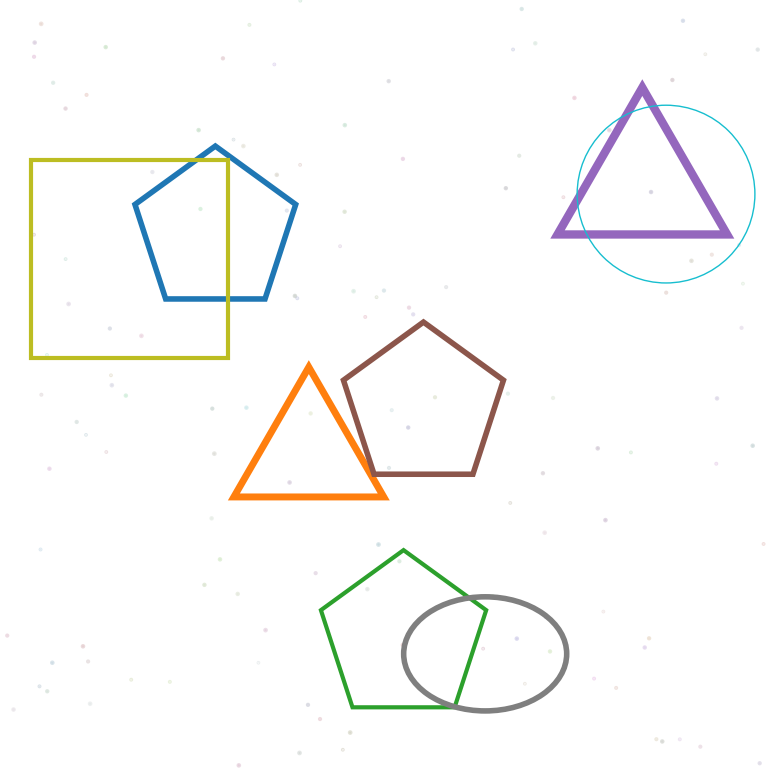[{"shape": "pentagon", "thickness": 2, "radius": 0.55, "center": [0.28, 0.701]}, {"shape": "triangle", "thickness": 2.5, "radius": 0.56, "center": [0.401, 0.411]}, {"shape": "pentagon", "thickness": 1.5, "radius": 0.56, "center": [0.524, 0.173]}, {"shape": "triangle", "thickness": 3, "radius": 0.64, "center": [0.834, 0.759]}, {"shape": "pentagon", "thickness": 2, "radius": 0.55, "center": [0.55, 0.472]}, {"shape": "oval", "thickness": 2, "radius": 0.53, "center": [0.63, 0.151]}, {"shape": "square", "thickness": 1.5, "radius": 0.64, "center": [0.168, 0.664]}, {"shape": "circle", "thickness": 0.5, "radius": 0.58, "center": [0.865, 0.748]}]